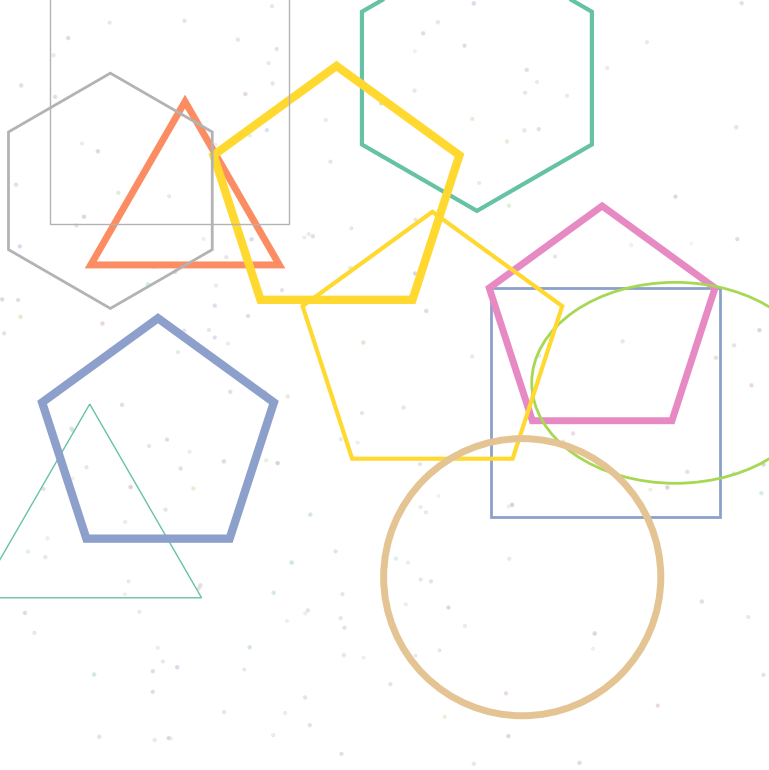[{"shape": "hexagon", "thickness": 1.5, "radius": 0.86, "center": [0.619, 0.899]}, {"shape": "triangle", "thickness": 0.5, "radius": 0.84, "center": [0.117, 0.308]}, {"shape": "triangle", "thickness": 2.5, "radius": 0.71, "center": [0.24, 0.727]}, {"shape": "square", "thickness": 1, "radius": 0.74, "center": [0.787, 0.477]}, {"shape": "pentagon", "thickness": 3, "radius": 0.79, "center": [0.205, 0.428]}, {"shape": "pentagon", "thickness": 2.5, "radius": 0.77, "center": [0.782, 0.578]}, {"shape": "oval", "thickness": 1, "radius": 0.93, "center": [0.877, 0.503]}, {"shape": "pentagon", "thickness": 3, "radius": 0.84, "center": [0.437, 0.746]}, {"shape": "pentagon", "thickness": 1.5, "radius": 0.89, "center": [0.562, 0.548]}, {"shape": "circle", "thickness": 2.5, "radius": 0.9, "center": [0.678, 0.25]}, {"shape": "square", "thickness": 0.5, "radius": 0.77, "center": [0.22, 0.864]}, {"shape": "hexagon", "thickness": 1, "radius": 0.76, "center": [0.143, 0.752]}]